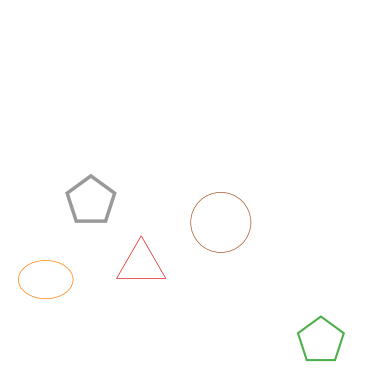[{"shape": "triangle", "thickness": 0.5, "radius": 0.37, "center": [0.367, 0.314]}, {"shape": "pentagon", "thickness": 1.5, "radius": 0.31, "center": [0.833, 0.115]}, {"shape": "oval", "thickness": 0.5, "radius": 0.36, "center": [0.119, 0.274]}, {"shape": "circle", "thickness": 0.5, "radius": 0.39, "center": [0.574, 0.422]}, {"shape": "pentagon", "thickness": 2.5, "radius": 0.32, "center": [0.236, 0.478]}]